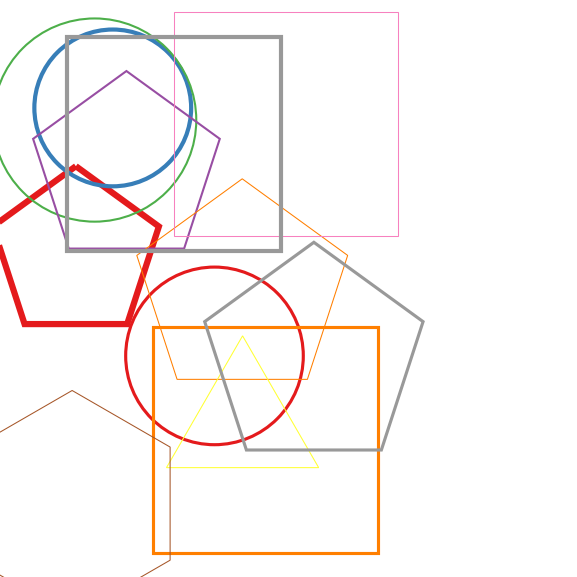[{"shape": "pentagon", "thickness": 3, "radius": 0.76, "center": [0.131, 0.56]}, {"shape": "circle", "thickness": 1.5, "radius": 0.77, "center": [0.371, 0.383]}, {"shape": "circle", "thickness": 2, "radius": 0.68, "center": [0.195, 0.812]}, {"shape": "circle", "thickness": 1, "radius": 0.88, "center": [0.164, 0.791]}, {"shape": "pentagon", "thickness": 1, "radius": 0.85, "center": [0.219, 0.706]}, {"shape": "pentagon", "thickness": 0.5, "radius": 0.96, "center": [0.419, 0.498]}, {"shape": "square", "thickness": 1.5, "radius": 0.98, "center": [0.46, 0.237]}, {"shape": "triangle", "thickness": 0.5, "radius": 0.76, "center": [0.42, 0.265]}, {"shape": "hexagon", "thickness": 0.5, "radius": 0.98, "center": [0.125, 0.127]}, {"shape": "square", "thickness": 0.5, "radius": 0.97, "center": [0.495, 0.784]}, {"shape": "square", "thickness": 2, "radius": 0.93, "center": [0.302, 0.749]}, {"shape": "pentagon", "thickness": 1.5, "radius": 0.99, "center": [0.544, 0.381]}]